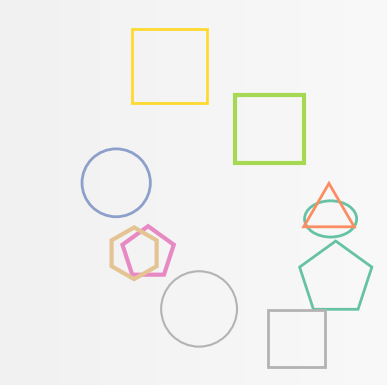[{"shape": "oval", "thickness": 2, "radius": 0.34, "center": [0.853, 0.431]}, {"shape": "pentagon", "thickness": 2, "radius": 0.49, "center": [0.866, 0.276]}, {"shape": "triangle", "thickness": 2, "radius": 0.38, "center": [0.849, 0.449]}, {"shape": "circle", "thickness": 2, "radius": 0.44, "center": [0.3, 0.525]}, {"shape": "pentagon", "thickness": 3, "radius": 0.35, "center": [0.382, 0.343]}, {"shape": "square", "thickness": 3, "radius": 0.44, "center": [0.694, 0.665]}, {"shape": "square", "thickness": 2, "radius": 0.48, "center": [0.438, 0.828]}, {"shape": "hexagon", "thickness": 3, "radius": 0.34, "center": [0.346, 0.342]}, {"shape": "circle", "thickness": 1.5, "radius": 0.49, "center": [0.514, 0.198]}, {"shape": "square", "thickness": 2, "radius": 0.37, "center": [0.766, 0.122]}]